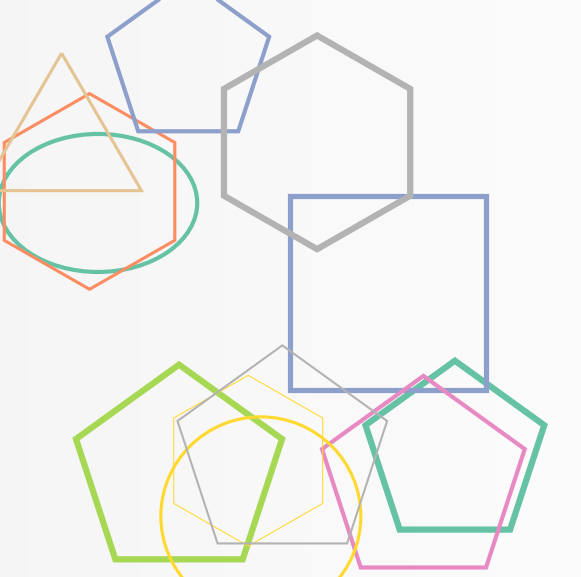[{"shape": "pentagon", "thickness": 3, "radius": 0.81, "center": [0.783, 0.213]}, {"shape": "oval", "thickness": 2, "radius": 0.85, "center": [0.169, 0.648]}, {"shape": "hexagon", "thickness": 1.5, "radius": 0.85, "center": [0.154, 0.668]}, {"shape": "pentagon", "thickness": 2, "radius": 0.73, "center": [0.324, 0.89]}, {"shape": "square", "thickness": 2.5, "radius": 0.84, "center": [0.668, 0.492]}, {"shape": "pentagon", "thickness": 2, "radius": 0.92, "center": [0.728, 0.165]}, {"shape": "pentagon", "thickness": 3, "radius": 0.93, "center": [0.308, 0.181]}, {"shape": "circle", "thickness": 1.5, "radius": 0.86, "center": [0.449, 0.105]}, {"shape": "hexagon", "thickness": 0.5, "radius": 0.74, "center": [0.427, 0.201]}, {"shape": "triangle", "thickness": 1.5, "radius": 0.79, "center": [0.106, 0.748]}, {"shape": "hexagon", "thickness": 3, "radius": 0.93, "center": [0.546, 0.753]}, {"shape": "pentagon", "thickness": 1, "radius": 0.95, "center": [0.486, 0.211]}]